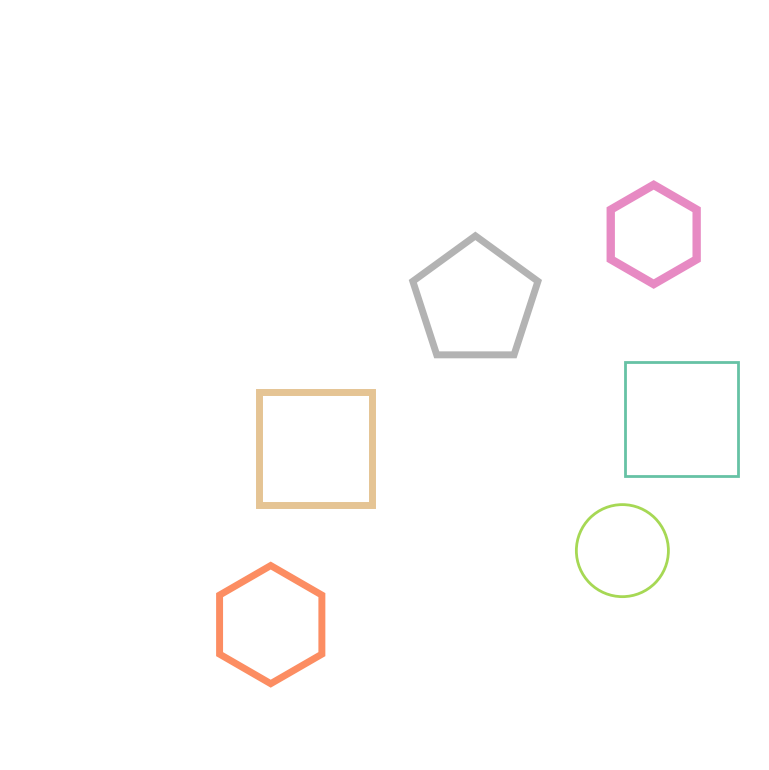[{"shape": "square", "thickness": 1, "radius": 0.37, "center": [0.885, 0.455]}, {"shape": "hexagon", "thickness": 2.5, "radius": 0.38, "center": [0.352, 0.189]}, {"shape": "hexagon", "thickness": 3, "radius": 0.32, "center": [0.849, 0.695]}, {"shape": "circle", "thickness": 1, "radius": 0.3, "center": [0.808, 0.285]}, {"shape": "square", "thickness": 2.5, "radius": 0.37, "center": [0.41, 0.418]}, {"shape": "pentagon", "thickness": 2.5, "radius": 0.43, "center": [0.617, 0.608]}]